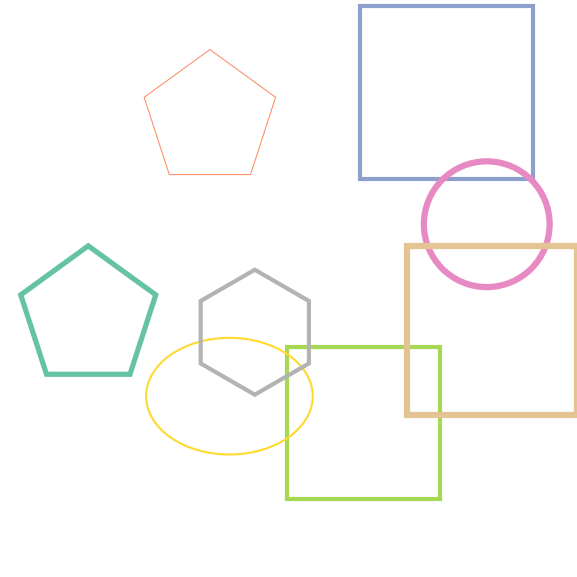[{"shape": "pentagon", "thickness": 2.5, "radius": 0.61, "center": [0.153, 0.451]}, {"shape": "pentagon", "thickness": 0.5, "radius": 0.6, "center": [0.363, 0.794]}, {"shape": "square", "thickness": 2, "radius": 0.75, "center": [0.774, 0.839]}, {"shape": "circle", "thickness": 3, "radius": 0.54, "center": [0.843, 0.611]}, {"shape": "square", "thickness": 2, "radius": 0.66, "center": [0.629, 0.267]}, {"shape": "oval", "thickness": 1, "radius": 0.72, "center": [0.397, 0.313]}, {"shape": "square", "thickness": 3, "radius": 0.73, "center": [0.852, 0.427]}, {"shape": "hexagon", "thickness": 2, "radius": 0.54, "center": [0.441, 0.424]}]